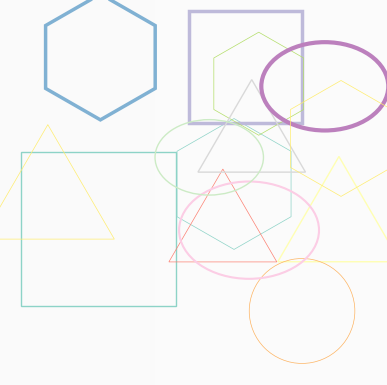[{"shape": "hexagon", "thickness": 0.5, "radius": 0.85, "center": [0.604, 0.522]}, {"shape": "square", "thickness": 1, "radius": 1.0, "center": [0.254, 0.406]}, {"shape": "triangle", "thickness": 1, "radius": 0.91, "center": [0.875, 0.411]}, {"shape": "square", "thickness": 2.5, "radius": 0.73, "center": [0.634, 0.826]}, {"shape": "triangle", "thickness": 0.5, "radius": 0.8, "center": [0.575, 0.4]}, {"shape": "hexagon", "thickness": 2.5, "radius": 0.82, "center": [0.259, 0.852]}, {"shape": "circle", "thickness": 0.5, "radius": 0.68, "center": [0.779, 0.192]}, {"shape": "hexagon", "thickness": 0.5, "radius": 0.67, "center": [0.668, 0.783]}, {"shape": "oval", "thickness": 1.5, "radius": 0.9, "center": [0.643, 0.402]}, {"shape": "triangle", "thickness": 1, "radius": 0.8, "center": [0.65, 0.633]}, {"shape": "oval", "thickness": 3, "radius": 0.82, "center": [0.838, 0.776]}, {"shape": "oval", "thickness": 1, "radius": 0.7, "center": [0.54, 0.591]}, {"shape": "triangle", "thickness": 0.5, "radius": 0.99, "center": [0.123, 0.478]}, {"shape": "hexagon", "thickness": 0.5, "radius": 0.75, "center": [0.88, 0.64]}]